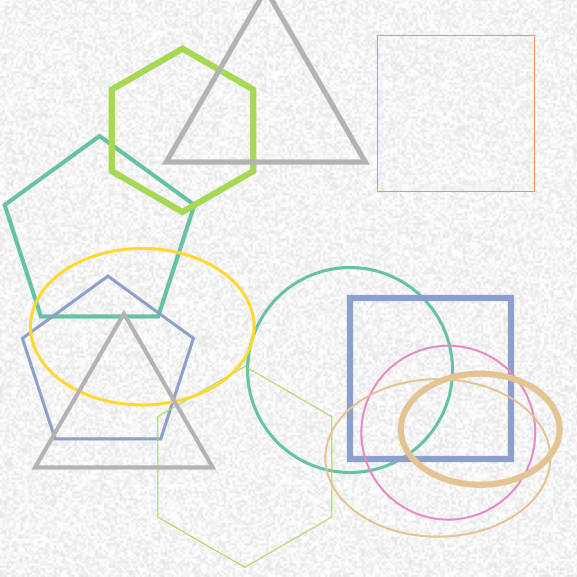[{"shape": "pentagon", "thickness": 2, "radius": 0.86, "center": [0.172, 0.591]}, {"shape": "circle", "thickness": 1.5, "radius": 0.89, "center": [0.606, 0.358]}, {"shape": "square", "thickness": 0.5, "radius": 0.68, "center": [0.789, 0.803]}, {"shape": "square", "thickness": 3, "radius": 0.7, "center": [0.746, 0.343]}, {"shape": "pentagon", "thickness": 1.5, "radius": 0.78, "center": [0.187, 0.365]}, {"shape": "circle", "thickness": 1, "radius": 0.75, "center": [0.776, 0.25]}, {"shape": "hexagon", "thickness": 3, "radius": 0.71, "center": [0.316, 0.773]}, {"shape": "hexagon", "thickness": 0.5, "radius": 0.87, "center": [0.424, 0.191]}, {"shape": "oval", "thickness": 1.5, "radius": 0.97, "center": [0.246, 0.433]}, {"shape": "oval", "thickness": 1, "radius": 0.97, "center": [0.758, 0.206]}, {"shape": "oval", "thickness": 3, "radius": 0.69, "center": [0.832, 0.256]}, {"shape": "triangle", "thickness": 2.5, "radius": 1.0, "center": [0.46, 0.818]}, {"shape": "triangle", "thickness": 2, "radius": 0.89, "center": [0.215, 0.279]}]